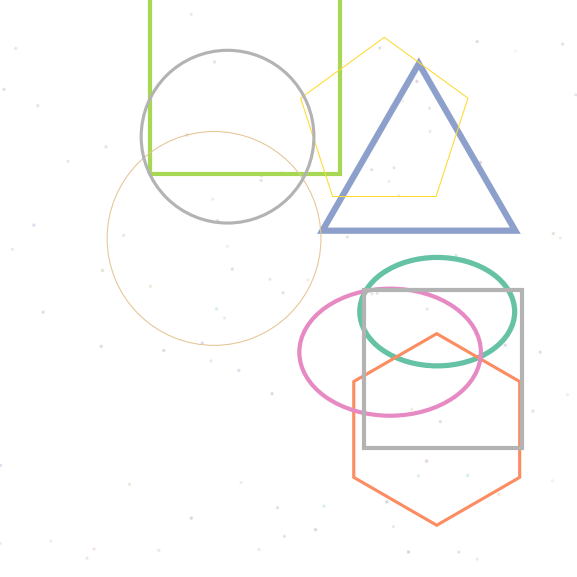[{"shape": "oval", "thickness": 2.5, "radius": 0.67, "center": [0.757, 0.459]}, {"shape": "hexagon", "thickness": 1.5, "radius": 0.83, "center": [0.756, 0.255]}, {"shape": "triangle", "thickness": 3, "radius": 0.96, "center": [0.725, 0.696]}, {"shape": "oval", "thickness": 2, "radius": 0.79, "center": [0.676, 0.389]}, {"shape": "square", "thickness": 2, "radius": 0.82, "center": [0.424, 0.862]}, {"shape": "pentagon", "thickness": 0.5, "radius": 0.76, "center": [0.665, 0.782]}, {"shape": "circle", "thickness": 0.5, "radius": 0.93, "center": [0.371, 0.586]}, {"shape": "square", "thickness": 2, "radius": 0.68, "center": [0.767, 0.36]}, {"shape": "circle", "thickness": 1.5, "radius": 0.75, "center": [0.394, 0.762]}]